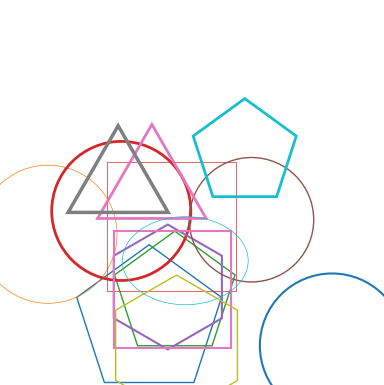[{"shape": "circle", "thickness": 1.5, "radius": 0.94, "center": [0.862, 0.102]}, {"shape": "pentagon", "thickness": 1, "radius": 0.99, "center": [0.387, 0.167]}, {"shape": "circle", "thickness": 0.5, "radius": 0.9, "center": [0.125, 0.392]}, {"shape": "pentagon", "thickness": 1, "radius": 0.82, "center": [0.454, 0.235]}, {"shape": "circle", "thickness": 2, "radius": 0.9, "center": [0.315, 0.452]}, {"shape": "square", "thickness": 0.5, "radius": 0.84, "center": [0.447, 0.413]}, {"shape": "hexagon", "thickness": 1.5, "radius": 0.81, "center": [0.436, 0.255]}, {"shape": "circle", "thickness": 1, "radius": 0.81, "center": [0.653, 0.429]}, {"shape": "triangle", "thickness": 2, "radius": 0.81, "center": [0.394, 0.514]}, {"shape": "square", "thickness": 1.5, "radius": 0.76, "center": [0.448, 0.247]}, {"shape": "triangle", "thickness": 2.5, "radius": 0.75, "center": [0.307, 0.523]}, {"shape": "hexagon", "thickness": 1, "radius": 0.91, "center": [0.459, 0.103]}, {"shape": "pentagon", "thickness": 2, "radius": 0.7, "center": [0.636, 0.603]}, {"shape": "oval", "thickness": 0.5, "radius": 0.82, "center": [0.481, 0.323]}]